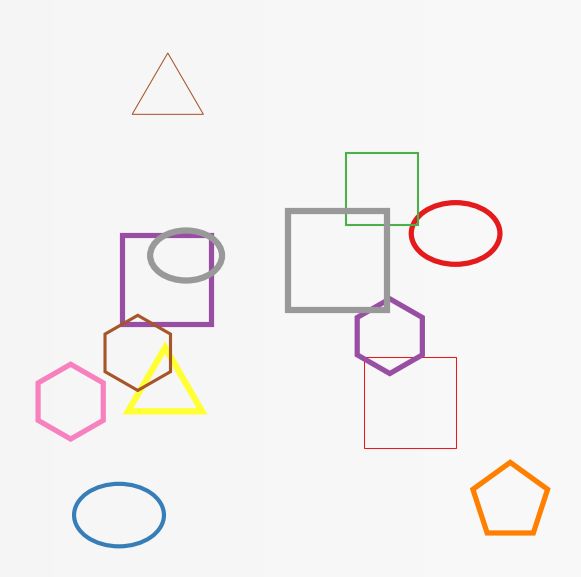[{"shape": "square", "thickness": 0.5, "radius": 0.4, "center": [0.705, 0.302]}, {"shape": "oval", "thickness": 2.5, "radius": 0.38, "center": [0.784, 0.595]}, {"shape": "oval", "thickness": 2, "radius": 0.39, "center": [0.205, 0.107]}, {"shape": "square", "thickness": 1, "radius": 0.31, "center": [0.657, 0.671]}, {"shape": "square", "thickness": 2.5, "radius": 0.38, "center": [0.286, 0.514]}, {"shape": "hexagon", "thickness": 2.5, "radius": 0.32, "center": [0.671, 0.417]}, {"shape": "pentagon", "thickness": 2.5, "radius": 0.34, "center": [0.878, 0.131]}, {"shape": "triangle", "thickness": 3, "radius": 0.37, "center": [0.284, 0.324]}, {"shape": "triangle", "thickness": 0.5, "radius": 0.35, "center": [0.289, 0.837]}, {"shape": "hexagon", "thickness": 1.5, "radius": 0.33, "center": [0.237, 0.388]}, {"shape": "hexagon", "thickness": 2.5, "radius": 0.32, "center": [0.122, 0.304]}, {"shape": "square", "thickness": 3, "radius": 0.43, "center": [0.581, 0.547]}, {"shape": "oval", "thickness": 3, "radius": 0.31, "center": [0.32, 0.557]}]